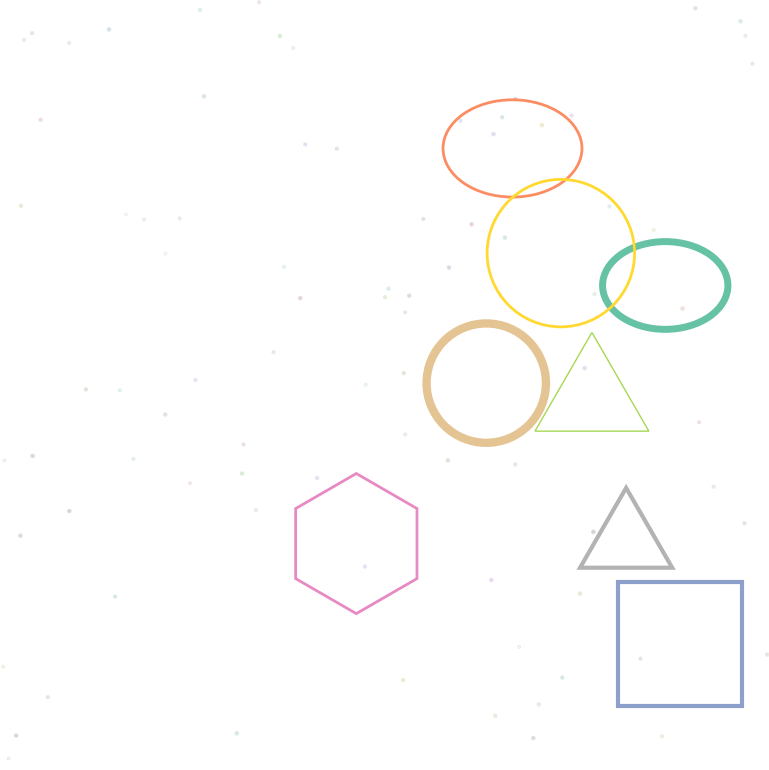[{"shape": "oval", "thickness": 2.5, "radius": 0.41, "center": [0.864, 0.629]}, {"shape": "oval", "thickness": 1, "radius": 0.45, "center": [0.666, 0.807]}, {"shape": "square", "thickness": 1.5, "radius": 0.4, "center": [0.883, 0.164]}, {"shape": "hexagon", "thickness": 1, "radius": 0.45, "center": [0.463, 0.294]}, {"shape": "triangle", "thickness": 0.5, "radius": 0.43, "center": [0.769, 0.483]}, {"shape": "circle", "thickness": 1, "radius": 0.48, "center": [0.728, 0.671]}, {"shape": "circle", "thickness": 3, "radius": 0.39, "center": [0.631, 0.502]}, {"shape": "triangle", "thickness": 1.5, "radius": 0.35, "center": [0.813, 0.297]}]